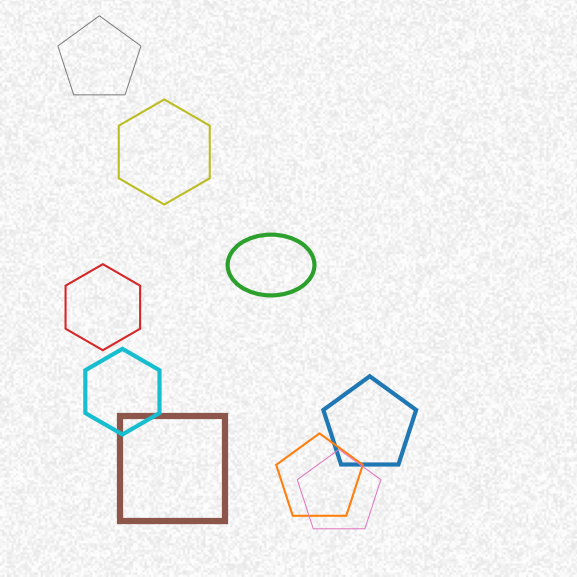[{"shape": "pentagon", "thickness": 2, "radius": 0.42, "center": [0.64, 0.263]}, {"shape": "pentagon", "thickness": 1, "radius": 0.39, "center": [0.553, 0.17]}, {"shape": "oval", "thickness": 2, "radius": 0.38, "center": [0.469, 0.54]}, {"shape": "hexagon", "thickness": 1, "radius": 0.37, "center": [0.178, 0.467]}, {"shape": "square", "thickness": 3, "radius": 0.46, "center": [0.299, 0.188]}, {"shape": "pentagon", "thickness": 0.5, "radius": 0.38, "center": [0.587, 0.145]}, {"shape": "pentagon", "thickness": 0.5, "radius": 0.38, "center": [0.172, 0.896]}, {"shape": "hexagon", "thickness": 1, "radius": 0.45, "center": [0.284, 0.736]}, {"shape": "hexagon", "thickness": 2, "radius": 0.37, "center": [0.212, 0.321]}]